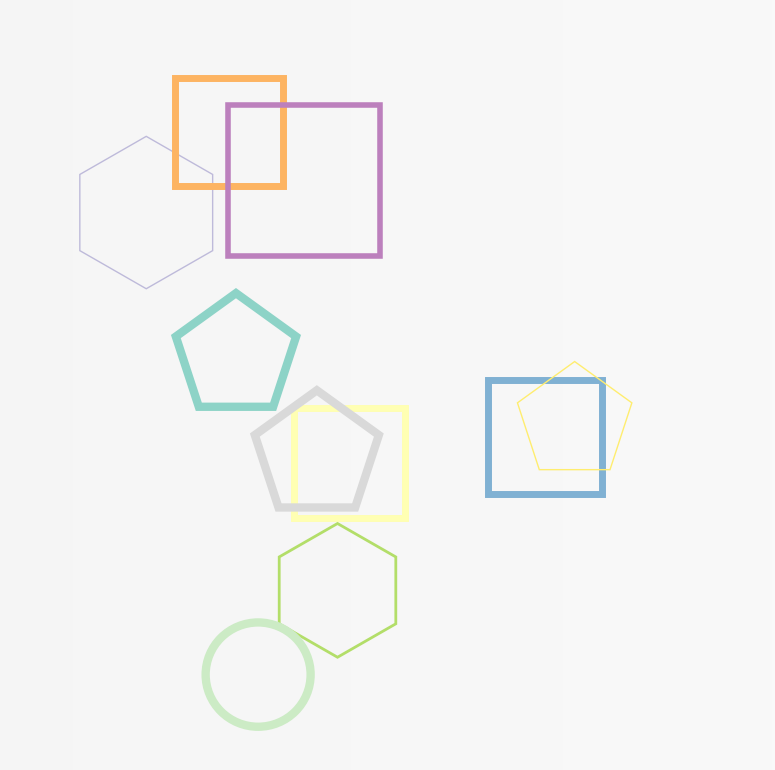[{"shape": "pentagon", "thickness": 3, "radius": 0.41, "center": [0.304, 0.538]}, {"shape": "square", "thickness": 2.5, "radius": 0.36, "center": [0.451, 0.398]}, {"shape": "hexagon", "thickness": 0.5, "radius": 0.49, "center": [0.189, 0.724]}, {"shape": "square", "thickness": 2.5, "radius": 0.37, "center": [0.703, 0.432]}, {"shape": "square", "thickness": 2.5, "radius": 0.35, "center": [0.296, 0.829]}, {"shape": "hexagon", "thickness": 1, "radius": 0.43, "center": [0.435, 0.233]}, {"shape": "pentagon", "thickness": 3, "radius": 0.42, "center": [0.409, 0.409]}, {"shape": "square", "thickness": 2, "radius": 0.49, "center": [0.392, 0.766]}, {"shape": "circle", "thickness": 3, "radius": 0.34, "center": [0.333, 0.124]}, {"shape": "pentagon", "thickness": 0.5, "radius": 0.39, "center": [0.741, 0.453]}]